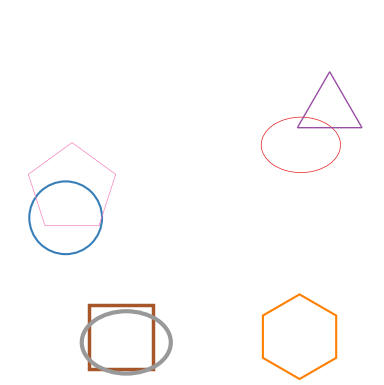[{"shape": "oval", "thickness": 0.5, "radius": 0.51, "center": [0.781, 0.624]}, {"shape": "circle", "thickness": 1.5, "radius": 0.47, "center": [0.171, 0.434]}, {"shape": "triangle", "thickness": 1, "radius": 0.48, "center": [0.856, 0.717]}, {"shape": "hexagon", "thickness": 1.5, "radius": 0.55, "center": [0.778, 0.125]}, {"shape": "square", "thickness": 2.5, "radius": 0.41, "center": [0.315, 0.124]}, {"shape": "pentagon", "thickness": 0.5, "radius": 0.6, "center": [0.187, 0.51]}, {"shape": "oval", "thickness": 3, "radius": 0.58, "center": [0.328, 0.111]}]